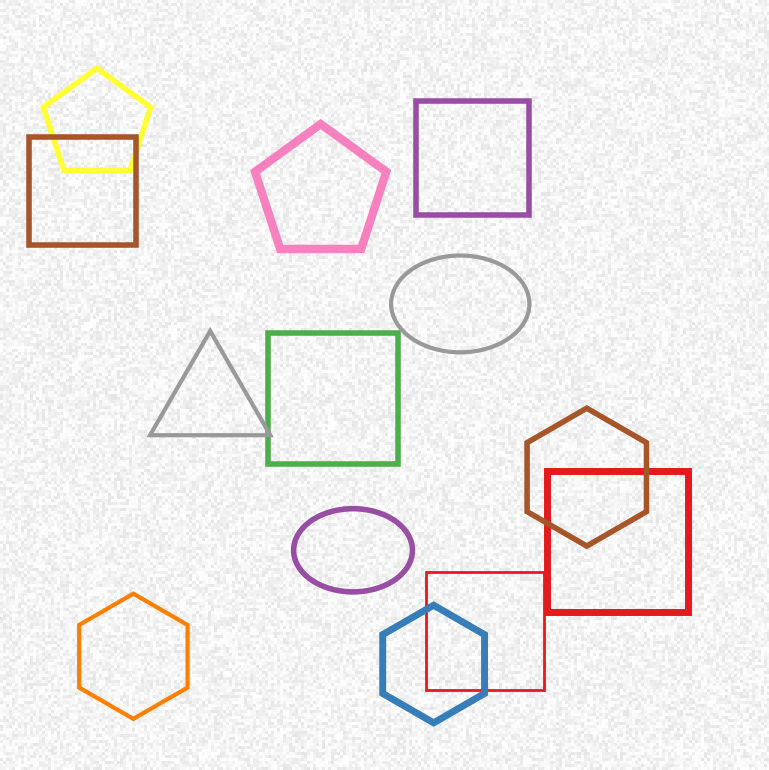[{"shape": "square", "thickness": 1, "radius": 0.38, "center": [0.63, 0.181]}, {"shape": "square", "thickness": 2.5, "radius": 0.46, "center": [0.802, 0.297]}, {"shape": "hexagon", "thickness": 2.5, "radius": 0.38, "center": [0.563, 0.138]}, {"shape": "square", "thickness": 2, "radius": 0.43, "center": [0.432, 0.482]}, {"shape": "oval", "thickness": 2, "radius": 0.39, "center": [0.458, 0.285]}, {"shape": "square", "thickness": 2, "radius": 0.37, "center": [0.614, 0.795]}, {"shape": "hexagon", "thickness": 1.5, "radius": 0.41, "center": [0.173, 0.148]}, {"shape": "pentagon", "thickness": 2, "radius": 0.37, "center": [0.126, 0.838]}, {"shape": "square", "thickness": 2, "radius": 0.35, "center": [0.108, 0.752]}, {"shape": "hexagon", "thickness": 2, "radius": 0.45, "center": [0.762, 0.38]}, {"shape": "pentagon", "thickness": 3, "radius": 0.45, "center": [0.416, 0.749]}, {"shape": "triangle", "thickness": 1.5, "radius": 0.45, "center": [0.273, 0.48]}, {"shape": "oval", "thickness": 1.5, "radius": 0.45, "center": [0.598, 0.605]}]